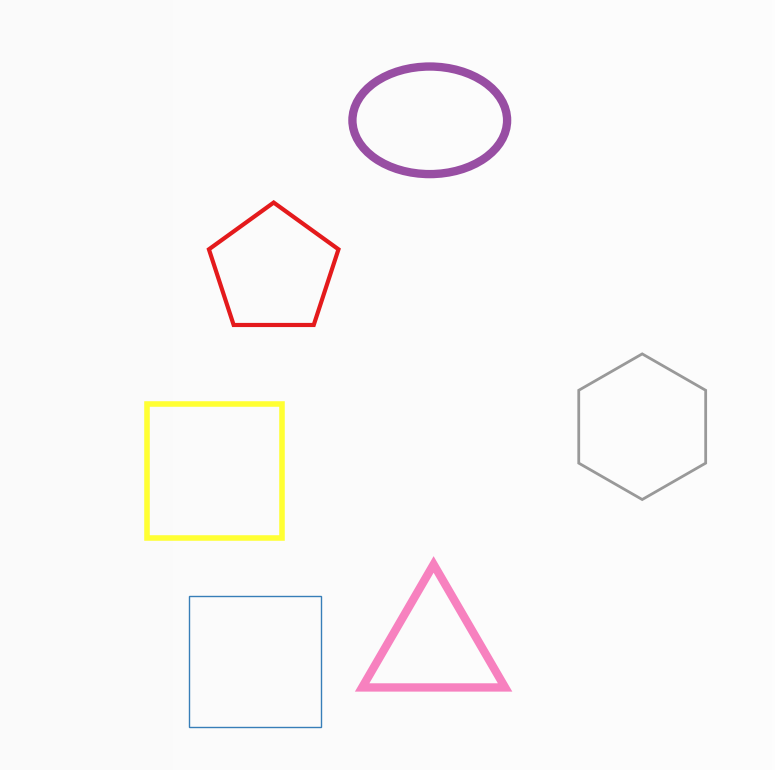[{"shape": "pentagon", "thickness": 1.5, "radius": 0.44, "center": [0.353, 0.649]}, {"shape": "square", "thickness": 0.5, "radius": 0.43, "center": [0.329, 0.141]}, {"shape": "oval", "thickness": 3, "radius": 0.5, "center": [0.555, 0.844]}, {"shape": "square", "thickness": 2, "radius": 0.44, "center": [0.277, 0.388]}, {"shape": "triangle", "thickness": 3, "radius": 0.53, "center": [0.56, 0.16]}, {"shape": "hexagon", "thickness": 1, "radius": 0.47, "center": [0.829, 0.446]}]